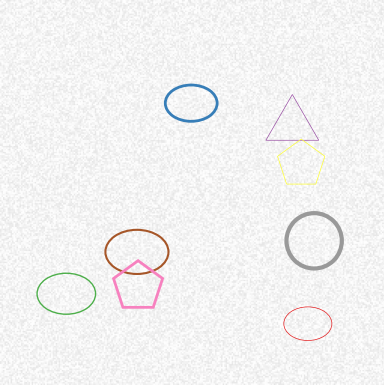[{"shape": "oval", "thickness": 0.5, "radius": 0.31, "center": [0.8, 0.159]}, {"shape": "oval", "thickness": 2, "radius": 0.34, "center": [0.497, 0.732]}, {"shape": "oval", "thickness": 1, "radius": 0.38, "center": [0.172, 0.237]}, {"shape": "triangle", "thickness": 0.5, "radius": 0.4, "center": [0.759, 0.675]}, {"shape": "pentagon", "thickness": 0.5, "radius": 0.32, "center": [0.782, 0.574]}, {"shape": "oval", "thickness": 1.5, "radius": 0.41, "center": [0.356, 0.346]}, {"shape": "pentagon", "thickness": 2, "radius": 0.33, "center": [0.359, 0.256]}, {"shape": "circle", "thickness": 3, "radius": 0.36, "center": [0.816, 0.374]}]